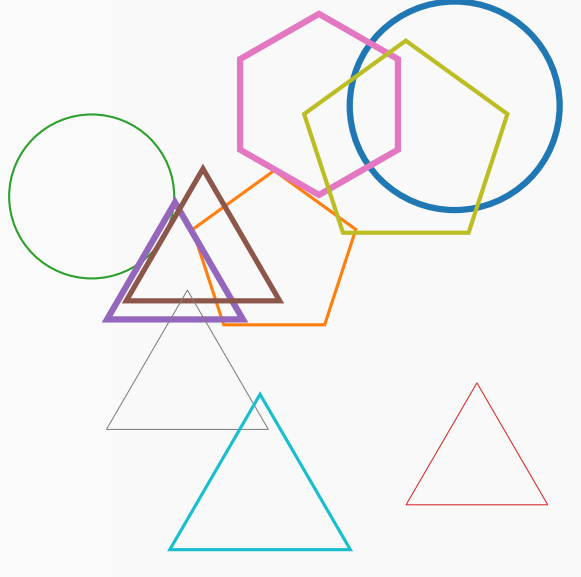[{"shape": "circle", "thickness": 3, "radius": 0.9, "center": [0.782, 0.816]}, {"shape": "pentagon", "thickness": 1.5, "radius": 0.74, "center": [0.472, 0.556]}, {"shape": "circle", "thickness": 1, "radius": 0.71, "center": [0.158, 0.659]}, {"shape": "triangle", "thickness": 0.5, "radius": 0.7, "center": [0.82, 0.195]}, {"shape": "triangle", "thickness": 3, "radius": 0.67, "center": [0.301, 0.514]}, {"shape": "triangle", "thickness": 2.5, "radius": 0.76, "center": [0.349, 0.554]}, {"shape": "hexagon", "thickness": 3, "radius": 0.78, "center": [0.549, 0.818]}, {"shape": "triangle", "thickness": 0.5, "radius": 0.8, "center": [0.322, 0.336]}, {"shape": "pentagon", "thickness": 2, "radius": 0.92, "center": [0.698, 0.745]}, {"shape": "triangle", "thickness": 1.5, "radius": 0.9, "center": [0.447, 0.137]}]